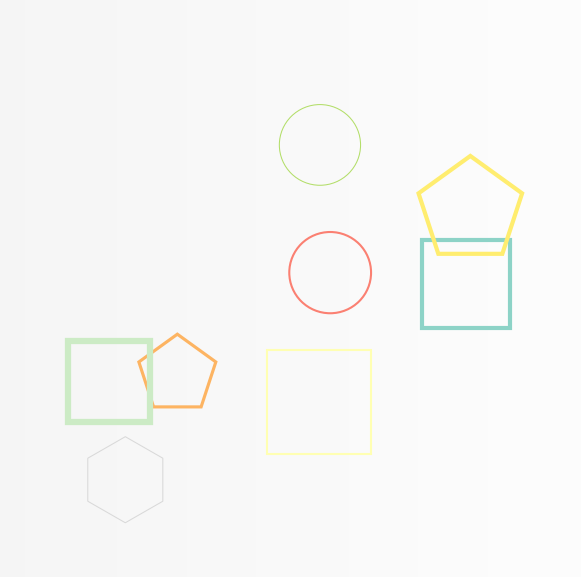[{"shape": "square", "thickness": 2, "radius": 0.38, "center": [0.802, 0.508]}, {"shape": "square", "thickness": 1, "radius": 0.45, "center": [0.549, 0.303]}, {"shape": "circle", "thickness": 1, "radius": 0.35, "center": [0.568, 0.527]}, {"shape": "pentagon", "thickness": 1.5, "radius": 0.35, "center": [0.305, 0.351]}, {"shape": "circle", "thickness": 0.5, "radius": 0.35, "center": [0.55, 0.748]}, {"shape": "hexagon", "thickness": 0.5, "radius": 0.37, "center": [0.216, 0.168]}, {"shape": "square", "thickness": 3, "radius": 0.35, "center": [0.187, 0.339]}, {"shape": "pentagon", "thickness": 2, "radius": 0.47, "center": [0.809, 0.635]}]